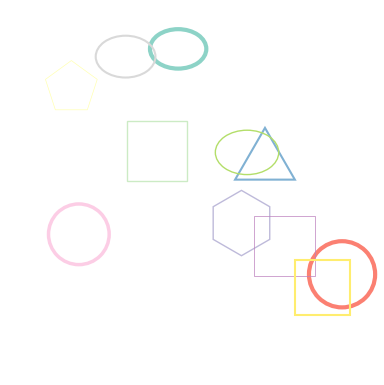[{"shape": "oval", "thickness": 3, "radius": 0.37, "center": [0.463, 0.873]}, {"shape": "pentagon", "thickness": 0.5, "radius": 0.35, "center": [0.185, 0.772]}, {"shape": "hexagon", "thickness": 1, "radius": 0.42, "center": [0.627, 0.421]}, {"shape": "circle", "thickness": 3, "radius": 0.43, "center": [0.888, 0.288]}, {"shape": "triangle", "thickness": 1.5, "radius": 0.45, "center": [0.688, 0.578]}, {"shape": "oval", "thickness": 1, "radius": 0.41, "center": [0.642, 0.604]}, {"shape": "circle", "thickness": 2.5, "radius": 0.39, "center": [0.205, 0.391]}, {"shape": "oval", "thickness": 1.5, "radius": 0.39, "center": [0.326, 0.853]}, {"shape": "square", "thickness": 0.5, "radius": 0.39, "center": [0.739, 0.36]}, {"shape": "square", "thickness": 1, "radius": 0.39, "center": [0.407, 0.607]}, {"shape": "square", "thickness": 1.5, "radius": 0.35, "center": [0.837, 0.254]}]